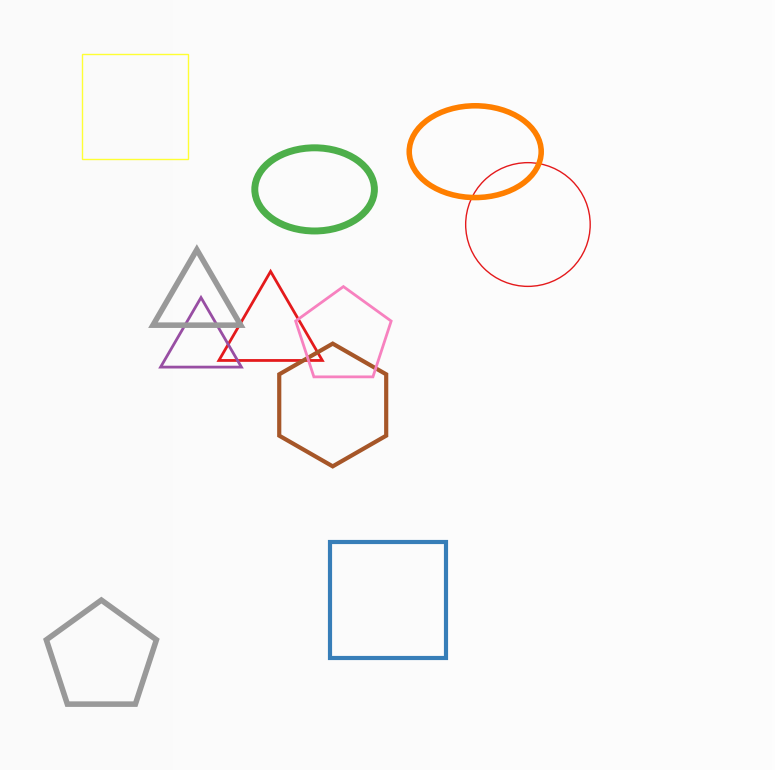[{"shape": "circle", "thickness": 0.5, "radius": 0.4, "center": [0.681, 0.708]}, {"shape": "triangle", "thickness": 1, "radius": 0.39, "center": [0.349, 0.57]}, {"shape": "square", "thickness": 1.5, "radius": 0.38, "center": [0.501, 0.22]}, {"shape": "oval", "thickness": 2.5, "radius": 0.39, "center": [0.406, 0.754]}, {"shape": "triangle", "thickness": 1, "radius": 0.3, "center": [0.259, 0.553]}, {"shape": "oval", "thickness": 2, "radius": 0.43, "center": [0.613, 0.803]}, {"shape": "square", "thickness": 0.5, "radius": 0.34, "center": [0.174, 0.861]}, {"shape": "hexagon", "thickness": 1.5, "radius": 0.4, "center": [0.429, 0.474]}, {"shape": "pentagon", "thickness": 1, "radius": 0.32, "center": [0.443, 0.563]}, {"shape": "triangle", "thickness": 2, "radius": 0.33, "center": [0.254, 0.61]}, {"shape": "pentagon", "thickness": 2, "radius": 0.37, "center": [0.131, 0.146]}]